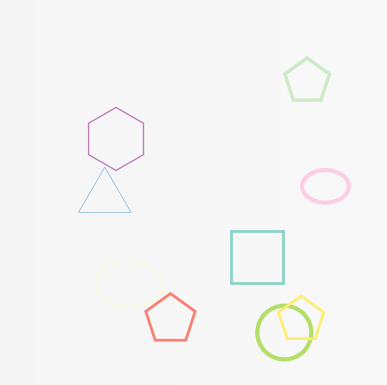[{"shape": "square", "thickness": 2, "radius": 0.34, "center": [0.663, 0.333]}, {"shape": "oval", "thickness": 0.5, "radius": 0.43, "center": [0.333, 0.262]}, {"shape": "pentagon", "thickness": 2, "radius": 0.34, "center": [0.44, 0.17]}, {"shape": "triangle", "thickness": 0.5, "radius": 0.39, "center": [0.271, 0.488]}, {"shape": "circle", "thickness": 3, "radius": 0.35, "center": [0.734, 0.136]}, {"shape": "oval", "thickness": 3, "radius": 0.3, "center": [0.84, 0.516]}, {"shape": "hexagon", "thickness": 1, "radius": 0.41, "center": [0.299, 0.639]}, {"shape": "pentagon", "thickness": 2.5, "radius": 0.3, "center": [0.793, 0.789]}, {"shape": "pentagon", "thickness": 2, "radius": 0.31, "center": [0.777, 0.17]}]